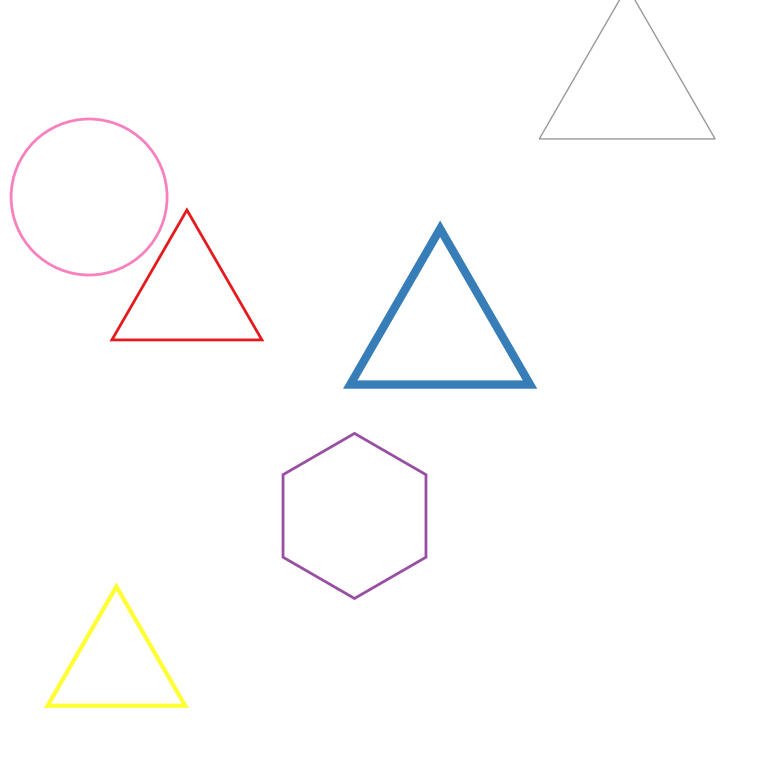[{"shape": "triangle", "thickness": 1, "radius": 0.56, "center": [0.243, 0.615]}, {"shape": "triangle", "thickness": 3, "radius": 0.67, "center": [0.572, 0.568]}, {"shape": "hexagon", "thickness": 1, "radius": 0.54, "center": [0.46, 0.33]}, {"shape": "triangle", "thickness": 1.5, "radius": 0.52, "center": [0.151, 0.135]}, {"shape": "circle", "thickness": 1, "radius": 0.51, "center": [0.116, 0.744]}, {"shape": "triangle", "thickness": 0.5, "radius": 0.66, "center": [0.815, 0.885]}]